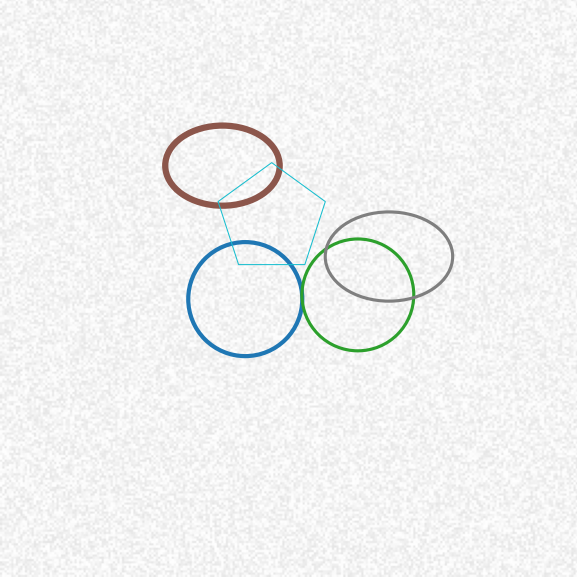[{"shape": "circle", "thickness": 2, "radius": 0.49, "center": [0.425, 0.481]}, {"shape": "circle", "thickness": 1.5, "radius": 0.48, "center": [0.62, 0.488]}, {"shape": "oval", "thickness": 3, "radius": 0.5, "center": [0.385, 0.712]}, {"shape": "oval", "thickness": 1.5, "radius": 0.55, "center": [0.674, 0.555]}, {"shape": "pentagon", "thickness": 0.5, "radius": 0.49, "center": [0.47, 0.62]}]